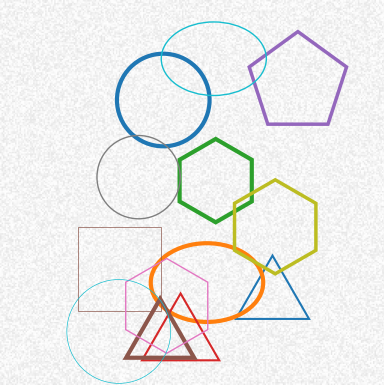[{"shape": "circle", "thickness": 3, "radius": 0.6, "center": [0.424, 0.74]}, {"shape": "triangle", "thickness": 1.5, "radius": 0.55, "center": [0.708, 0.226]}, {"shape": "oval", "thickness": 3, "radius": 0.73, "center": [0.538, 0.266]}, {"shape": "hexagon", "thickness": 3, "radius": 0.54, "center": [0.56, 0.531]}, {"shape": "triangle", "thickness": 1.5, "radius": 0.58, "center": [0.469, 0.122]}, {"shape": "pentagon", "thickness": 2.5, "radius": 0.66, "center": [0.774, 0.785]}, {"shape": "triangle", "thickness": 3, "radius": 0.51, "center": [0.416, 0.122]}, {"shape": "square", "thickness": 0.5, "radius": 0.54, "center": [0.31, 0.3]}, {"shape": "hexagon", "thickness": 1, "radius": 0.62, "center": [0.433, 0.205]}, {"shape": "circle", "thickness": 1, "radius": 0.54, "center": [0.36, 0.54]}, {"shape": "hexagon", "thickness": 2.5, "radius": 0.61, "center": [0.715, 0.411]}, {"shape": "oval", "thickness": 1, "radius": 0.68, "center": [0.555, 0.847]}, {"shape": "circle", "thickness": 0.5, "radius": 0.67, "center": [0.308, 0.139]}]